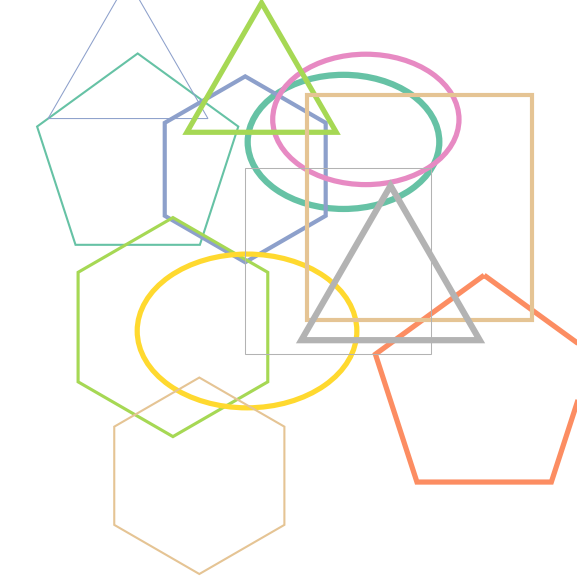[{"shape": "oval", "thickness": 3, "radius": 0.83, "center": [0.595, 0.753]}, {"shape": "pentagon", "thickness": 1, "radius": 0.92, "center": [0.238, 0.723]}, {"shape": "pentagon", "thickness": 2.5, "radius": 0.99, "center": [0.838, 0.325]}, {"shape": "triangle", "thickness": 0.5, "radius": 0.8, "center": [0.222, 0.874]}, {"shape": "hexagon", "thickness": 2, "radius": 0.8, "center": [0.425, 0.706]}, {"shape": "oval", "thickness": 2.5, "radius": 0.81, "center": [0.634, 0.792]}, {"shape": "triangle", "thickness": 2.5, "radius": 0.75, "center": [0.453, 0.845]}, {"shape": "hexagon", "thickness": 1.5, "radius": 0.95, "center": [0.299, 0.433]}, {"shape": "oval", "thickness": 2.5, "radius": 0.95, "center": [0.428, 0.426]}, {"shape": "hexagon", "thickness": 1, "radius": 0.85, "center": [0.345, 0.175]}, {"shape": "square", "thickness": 2, "radius": 0.97, "center": [0.726, 0.64]}, {"shape": "square", "thickness": 0.5, "radius": 0.8, "center": [0.585, 0.547]}, {"shape": "triangle", "thickness": 3, "radius": 0.89, "center": [0.676, 0.499]}]